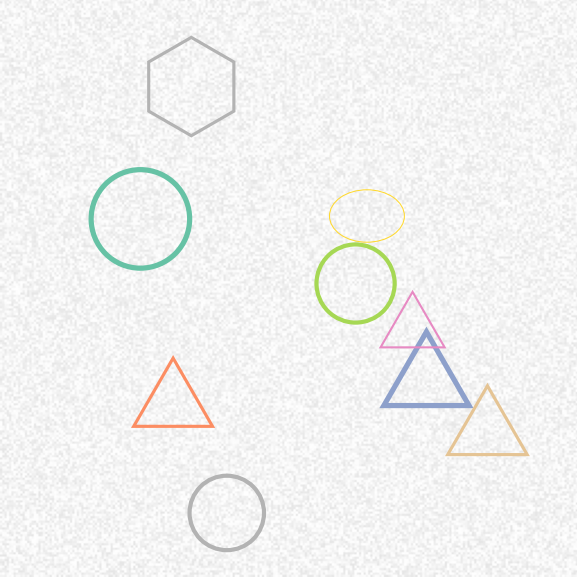[{"shape": "circle", "thickness": 2.5, "radius": 0.43, "center": [0.243, 0.62]}, {"shape": "triangle", "thickness": 1.5, "radius": 0.39, "center": [0.3, 0.3]}, {"shape": "triangle", "thickness": 2.5, "radius": 0.43, "center": [0.738, 0.339]}, {"shape": "triangle", "thickness": 1, "radius": 0.32, "center": [0.714, 0.43]}, {"shape": "circle", "thickness": 2, "radius": 0.34, "center": [0.616, 0.508]}, {"shape": "oval", "thickness": 0.5, "radius": 0.32, "center": [0.635, 0.625]}, {"shape": "triangle", "thickness": 1.5, "radius": 0.4, "center": [0.844, 0.252]}, {"shape": "hexagon", "thickness": 1.5, "radius": 0.43, "center": [0.331, 0.849]}, {"shape": "circle", "thickness": 2, "radius": 0.32, "center": [0.393, 0.111]}]